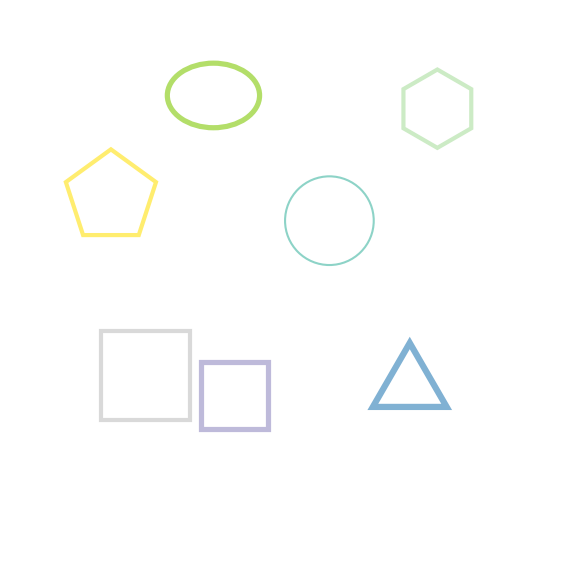[{"shape": "circle", "thickness": 1, "radius": 0.38, "center": [0.57, 0.617]}, {"shape": "square", "thickness": 2.5, "radius": 0.29, "center": [0.406, 0.315]}, {"shape": "triangle", "thickness": 3, "radius": 0.37, "center": [0.71, 0.331]}, {"shape": "oval", "thickness": 2.5, "radius": 0.4, "center": [0.37, 0.834]}, {"shape": "square", "thickness": 2, "radius": 0.39, "center": [0.252, 0.35]}, {"shape": "hexagon", "thickness": 2, "radius": 0.34, "center": [0.757, 0.811]}, {"shape": "pentagon", "thickness": 2, "radius": 0.41, "center": [0.192, 0.658]}]